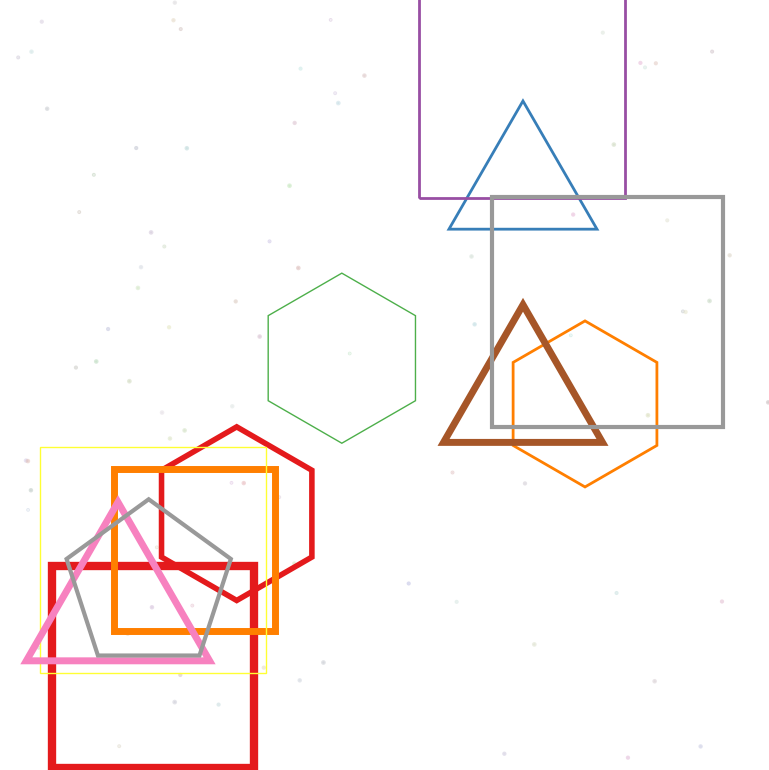[{"shape": "hexagon", "thickness": 2, "radius": 0.56, "center": [0.307, 0.333]}, {"shape": "square", "thickness": 3, "radius": 0.66, "center": [0.199, 0.134]}, {"shape": "triangle", "thickness": 1, "radius": 0.56, "center": [0.679, 0.758]}, {"shape": "hexagon", "thickness": 0.5, "radius": 0.55, "center": [0.444, 0.535]}, {"shape": "square", "thickness": 1, "radius": 0.67, "center": [0.678, 0.877]}, {"shape": "hexagon", "thickness": 1, "radius": 0.54, "center": [0.76, 0.475]}, {"shape": "square", "thickness": 2.5, "radius": 0.53, "center": [0.253, 0.286]}, {"shape": "square", "thickness": 0.5, "radius": 0.73, "center": [0.199, 0.273]}, {"shape": "triangle", "thickness": 2.5, "radius": 0.6, "center": [0.679, 0.485]}, {"shape": "triangle", "thickness": 2.5, "radius": 0.69, "center": [0.153, 0.211]}, {"shape": "pentagon", "thickness": 1.5, "radius": 0.56, "center": [0.193, 0.239]}, {"shape": "square", "thickness": 1.5, "radius": 0.75, "center": [0.789, 0.594]}]